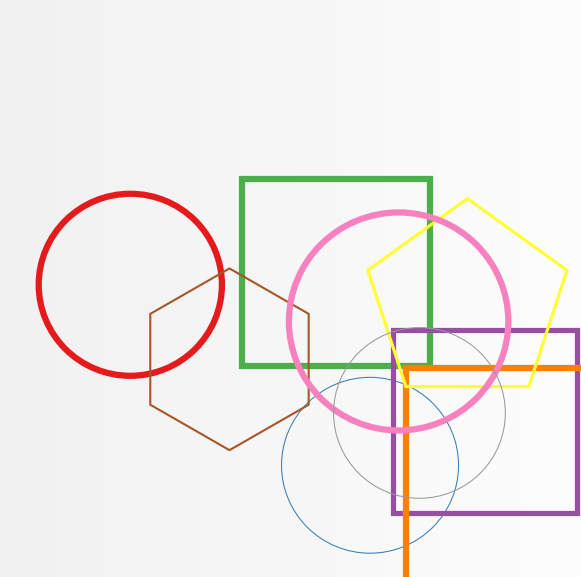[{"shape": "circle", "thickness": 3, "radius": 0.79, "center": [0.224, 0.506]}, {"shape": "circle", "thickness": 0.5, "radius": 0.76, "center": [0.637, 0.193]}, {"shape": "square", "thickness": 3, "radius": 0.81, "center": [0.578, 0.527]}, {"shape": "square", "thickness": 2.5, "radius": 0.79, "center": [0.834, 0.269]}, {"shape": "square", "thickness": 3, "radius": 0.97, "center": [0.892, 0.167]}, {"shape": "pentagon", "thickness": 1.5, "radius": 0.9, "center": [0.804, 0.475]}, {"shape": "hexagon", "thickness": 1, "radius": 0.79, "center": [0.395, 0.377]}, {"shape": "circle", "thickness": 3, "radius": 0.94, "center": [0.686, 0.443]}, {"shape": "circle", "thickness": 0.5, "radius": 0.74, "center": [0.722, 0.284]}]